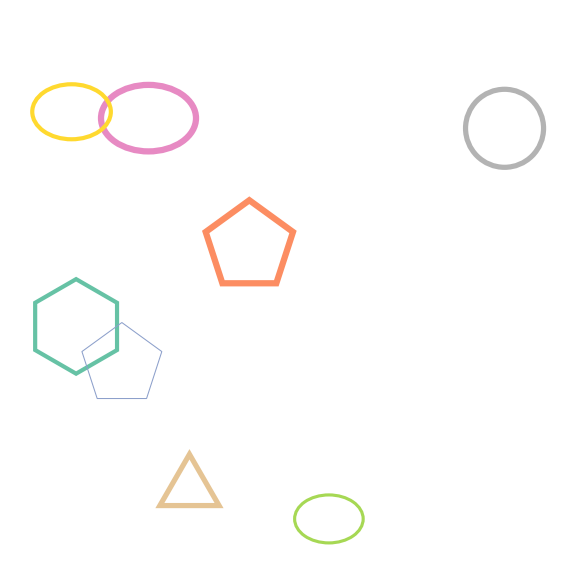[{"shape": "hexagon", "thickness": 2, "radius": 0.41, "center": [0.132, 0.434]}, {"shape": "pentagon", "thickness": 3, "radius": 0.4, "center": [0.432, 0.573]}, {"shape": "pentagon", "thickness": 0.5, "radius": 0.36, "center": [0.211, 0.368]}, {"shape": "oval", "thickness": 3, "radius": 0.41, "center": [0.257, 0.795]}, {"shape": "oval", "thickness": 1.5, "radius": 0.3, "center": [0.57, 0.101]}, {"shape": "oval", "thickness": 2, "radius": 0.34, "center": [0.124, 0.806]}, {"shape": "triangle", "thickness": 2.5, "radius": 0.3, "center": [0.328, 0.153]}, {"shape": "circle", "thickness": 2.5, "radius": 0.34, "center": [0.874, 0.777]}]